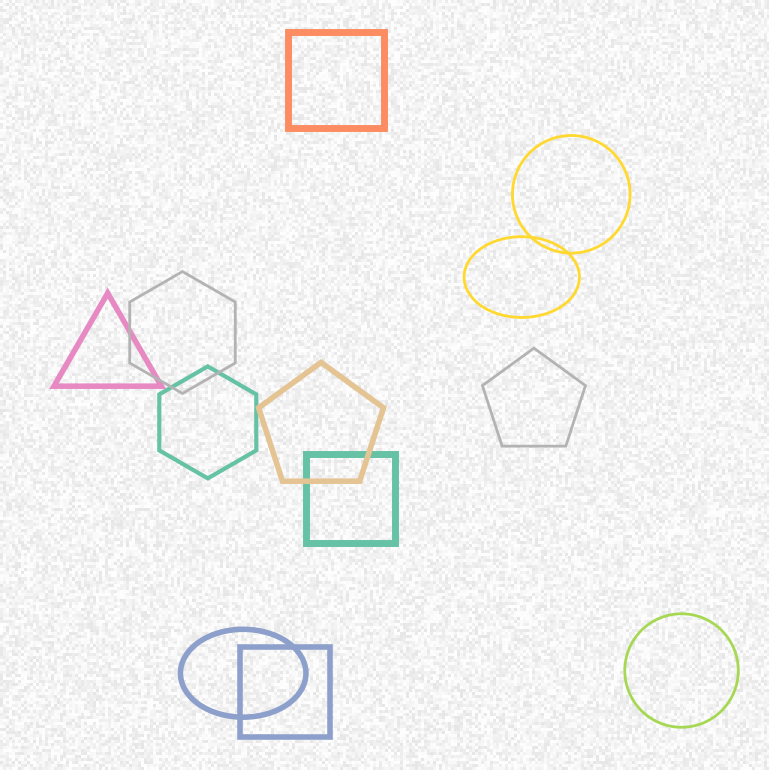[{"shape": "square", "thickness": 2.5, "radius": 0.29, "center": [0.455, 0.352]}, {"shape": "hexagon", "thickness": 1.5, "radius": 0.36, "center": [0.27, 0.451]}, {"shape": "square", "thickness": 2.5, "radius": 0.31, "center": [0.437, 0.896]}, {"shape": "square", "thickness": 2, "radius": 0.29, "center": [0.37, 0.101]}, {"shape": "oval", "thickness": 2, "radius": 0.41, "center": [0.316, 0.126]}, {"shape": "triangle", "thickness": 2, "radius": 0.4, "center": [0.14, 0.539]}, {"shape": "circle", "thickness": 1, "radius": 0.37, "center": [0.885, 0.129]}, {"shape": "oval", "thickness": 1, "radius": 0.37, "center": [0.678, 0.64]}, {"shape": "circle", "thickness": 1, "radius": 0.38, "center": [0.742, 0.748]}, {"shape": "pentagon", "thickness": 2, "radius": 0.43, "center": [0.417, 0.444]}, {"shape": "pentagon", "thickness": 1, "radius": 0.35, "center": [0.693, 0.477]}, {"shape": "hexagon", "thickness": 1, "radius": 0.4, "center": [0.237, 0.568]}]